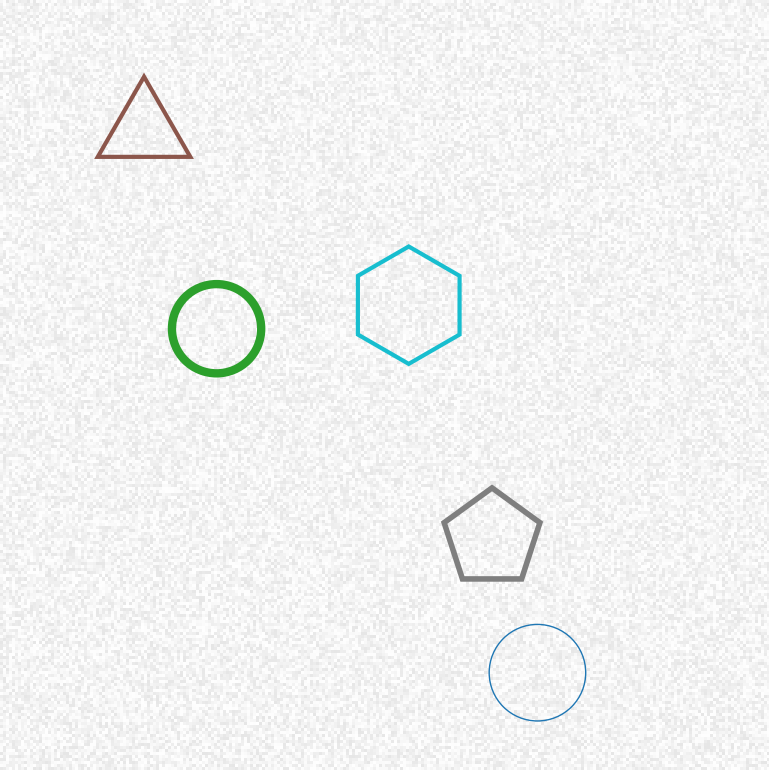[{"shape": "circle", "thickness": 0.5, "radius": 0.31, "center": [0.698, 0.126]}, {"shape": "circle", "thickness": 3, "radius": 0.29, "center": [0.281, 0.573]}, {"shape": "triangle", "thickness": 1.5, "radius": 0.35, "center": [0.187, 0.831]}, {"shape": "pentagon", "thickness": 2, "radius": 0.33, "center": [0.639, 0.301]}, {"shape": "hexagon", "thickness": 1.5, "radius": 0.38, "center": [0.531, 0.604]}]